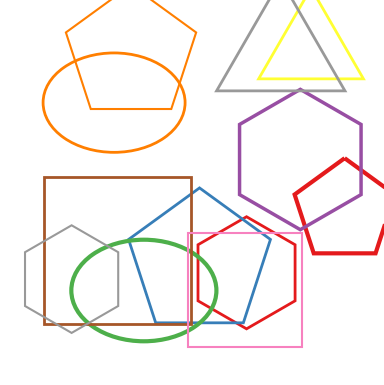[{"shape": "pentagon", "thickness": 3, "radius": 0.68, "center": [0.895, 0.453]}, {"shape": "hexagon", "thickness": 2, "radius": 0.73, "center": [0.64, 0.291]}, {"shape": "pentagon", "thickness": 2, "radius": 0.97, "center": [0.518, 0.318]}, {"shape": "oval", "thickness": 3, "radius": 0.94, "center": [0.374, 0.245]}, {"shape": "hexagon", "thickness": 2.5, "radius": 0.91, "center": [0.78, 0.586]}, {"shape": "pentagon", "thickness": 1.5, "radius": 0.89, "center": [0.34, 0.861]}, {"shape": "oval", "thickness": 2, "radius": 0.92, "center": [0.296, 0.733]}, {"shape": "triangle", "thickness": 2, "radius": 0.79, "center": [0.808, 0.874]}, {"shape": "square", "thickness": 2, "radius": 0.95, "center": [0.306, 0.351]}, {"shape": "square", "thickness": 1.5, "radius": 0.74, "center": [0.635, 0.246]}, {"shape": "triangle", "thickness": 2, "radius": 0.96, "center": [0.729, 0.86]}, {"shape": "hexagon", "thickness": 1.5, "radius": 0.7, "center": [0.186, 0.275]}]